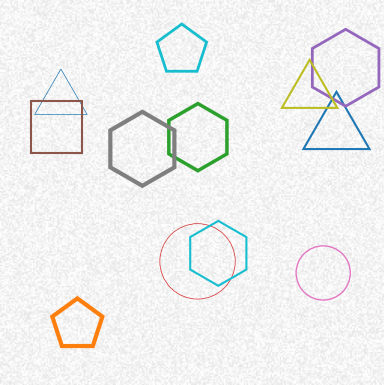[{"shape": "triangle", "thickness": 1.5, "radius": 0.5, "center": [0.874, 0.662]}, {"shape": "triangle", "thickness": 0.5, "radius": 0.39, "center": [0.158, 0.742]}, {"shape": "pentagon", "thickness": 3, "radius": 0.34, "center": [0.201, 0.157]}, {"shape": "hexagon", "thickness": 2.5, "radius": 0.44, "center": [0.514, 0.644]}, {"shape": "circle", "thickness": 0.5, "radius": 0.49, "center": [0.513, 0.321]}, {"shape": "hexagon", "thickness": 2, "radius": 0.5, "center": [0.898, 0.824]}, {"shape": "square", "thickness": 1.5, "radius": 0.34, "center": [0.147, 0.671]}, {"shape": "circle", "thickness": 1, "radius": 0.35, "center": [0.839, 0.291]}, {"shape": "hexagon", "thickness": 3, "radius": 0.48, "center": [0.37, 0.613]}, {"shape": "triangle", "thickness": 1.5, "radius": 0.42, "center": [0.804, 0.761]}, {"shape": "pentagon", "thickness": 2, "radius": 0.34, "center": [0.472, 0.87]}, {"shape": "hexagon", "thickness": 1.5, "radius": 0.42, "center": [0.567, 0.342]}]